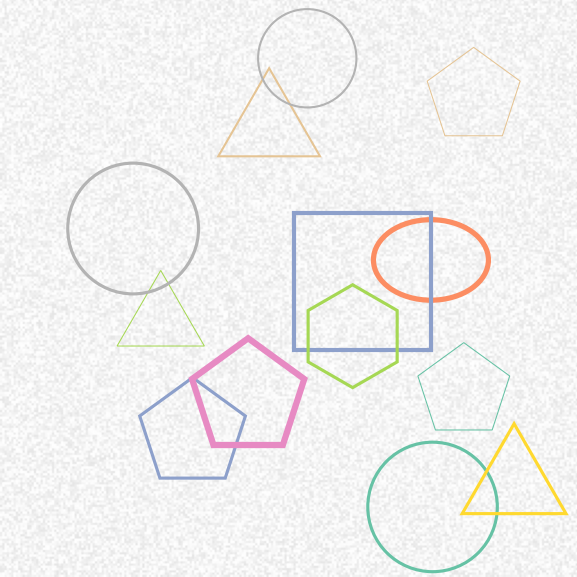[{"shape": "circle", "thickness": 1.5, "radius": 0.56, "center": [0.749, 0.121]}, {"shape": "pentagon", "thickness": 0.5, "radius": 0.42, "center": [0.803, 0.322]}, {"shape": "oval", "thickness": 2.5, "radius": 0.5, "center": [0.746, 0.549]}, {"shape": "square", "thickness": 2, "radius": 0.59, "center": [0.627, 0.511]}, {"shape": "pentagon", "thickness": 1.5, "radius": 0.48, "center": [0.333, 0.249]}, {"shape": "pentagon", "thickness": 3, "radius": 0.51, "center": [0.43, 0.311]}, {"shape": "triangle", "thickness": 0.5, "radius": 0.44, "center": [0.278, 0.444]}, {"shape": "hexagon", "thickness": 1.5, "radius": 0.45, "center": [0.611, 0.417]}, {"shape": "triangle", "thickness": 1.5, "radius": 0.52, "center": [0.89, 0.162]}, {"shape": "triangle", "thickness": 1, "radius": 0.51, "center": [0.466, 0.779]}, {"shape": "pentagon", "thickness": 0.5, "radius": 0.42, "center": [0.82, 0.833]}, {"shape": "circle", "thickness": 1, "radius": 0.43, "center": [0.532, 0.898]}, {"shape": "circle", "thickness": 1.5, "radius": 0.57, "center": [0.231, 0.603]}]